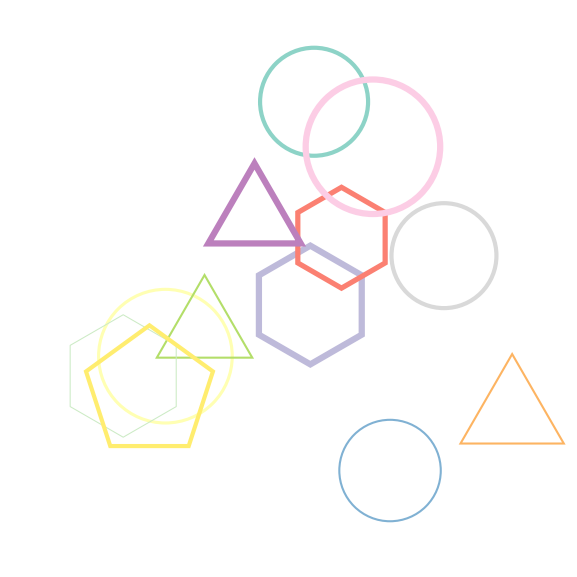[{"shape": "circle", "thickness": 2, "radius": 0.47, "center": [0.544, 0.823]}, {"shape": "circle", "thickness": 1.5, "radius": 0.58, "center": [0.286, 0.382]}, {"shape": "hexagon", "thickness": 3, "radius": 0.51, "center": [0.537, 0.471]}, {"shape": "hexagon", "thickness": 2.5, "radius": 0.44, "center": [0.591, 0.587]}, {"shape": "circle", "thickness": 1, "radius": 0.44, "center": [0.675, 0.184]}, {"shape": "triangle", "thickness": 1, "radius": 0.52, "center": [0.887, 0.283]}, {"shape": "triangle", "thickness": 1, "radius": 0.48, "center": [0.354, 0.427]}, {"shape": "circle", "thickness": 3, "radius": 0.58, "center": [0.646, 0.745]}, {"shape": "circle", "thickness": 2, "radius": 0.45, "center": [0.769, 0.556]}, {"shape": "triangle", "thickness": 3, "radius": 0.46, "center": [0.441, 0.624]}, {"shape": "hexagon", "thickness": 0.5, "radius": 0.53, "center": [0.213, 0.348]}, {"shape": "pentagon", "thickness": 2, "radius": 0.58, "center": [0.259, 0.32]}]